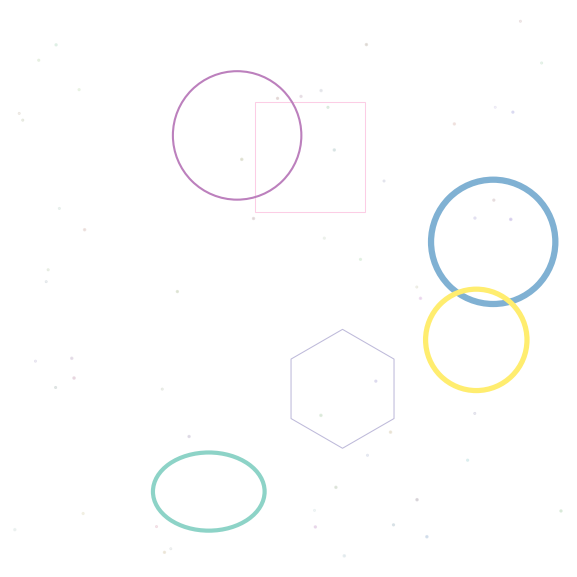[{"shape": "oval", "thickness": 2, "radius": 0.48, "center": [0.362, 0.148]}, {"shape": "hexagon", "thickness": 0.5, "radius": 0.51, "center": [0.593, 0.326]}, {"shape": "circle", "thickness": 3, "radius": 0.54, "center": [0.854, 0.58]}, {"shape": "square", "thickness": 0.5, "radius": 0.48, "center": [0.537, 0.728]}, {"shape": "circle", "thickness": 1, "radius": 0.56, "center": [0.411, 0.765]}, {"shape": "circle", "thickness": 2.5, "radius": 0.44, "center": [0.825, 0.411]}]